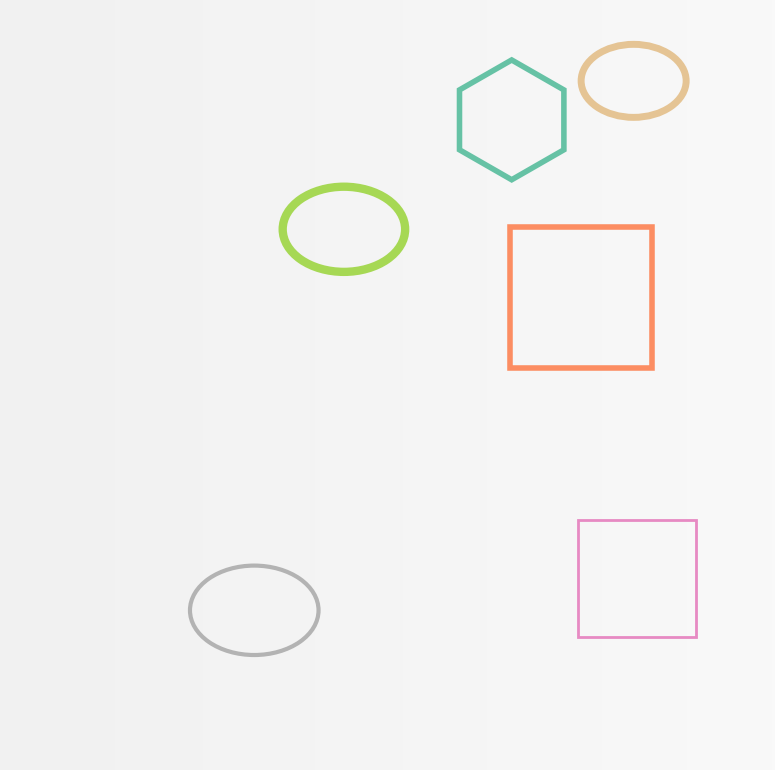[{"shape": "hexagon", "thickness": 2, "radius": 0.39, "center": [0.66, 0.844]}, {"shape": "square", "thickness": 2, "radius": 0.46, "center": [0.749, 0.613]}, {"shape": "square", "thickness": 1, "radius": 0.38, "center": [0.822, 0.249]}, {"shape": "oval", "thickness": 3, "radius": 0.4, "center": [0.444, 0.702]}, {"shape": "oval", "thickness": 2.5, "radius": 0.34, "center": [0.818, 0.895]}, {"shape": "oval", "thickness": 1.5, "radius": 0.41, "center": [0.328, 0.207]}]